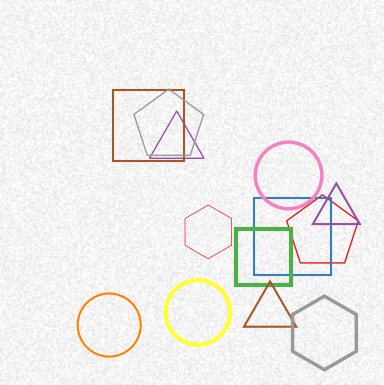[{"shape": "hexagon", "thickness": 0.5, "radius": 0.35, "center": [0.541, 0.398]}, {"shape": "pentagon", "thickness": 1, "radius": 0.49, "center": [0.838, 0.396]}, {"shape": "square", "thickness": 1.5, "radius": 0.5, "center": [0.759, 0.386]}, {"shape": "square", "thickness": 3, "radius": 0.36, "center": [0.685, 0.332]}, {"shape": "triangle", "thickness": 1, "radius": 0.41, "center": [0.459, 0.63]}, {"shape": "triangle", "thickness": 1.5, "radius": 0.35, "center": [0.874, 0.453]}, {"shape": "circle", "thickness": 1.5, "radius": 0.41, "center": [0.284, 0.156]}, {"shape": "circle", "thickness": 3, "radius": 0.42, "center": [0.514, 0.188]}, {"shape": "triangle", "thickness": 1.5, "radius": 0.39, "center": [0.702, 0.191]}, {"shape": "square", "thickness": 1.5, "radius": 0.46, "center": [0.385, 0.674]}, {"shape": "circle", "thickness": 2.5, "radius": 0.43, "center": [0.749, 0.544]}, {"shape": "pentagon", "thickness": 1, "radius": 0.48, "center": [0.438, 0.673]}, {"shape": "hexagon", "thickness": 2.5, "radius": 0.48, "center": [0.843, 0.135]}]